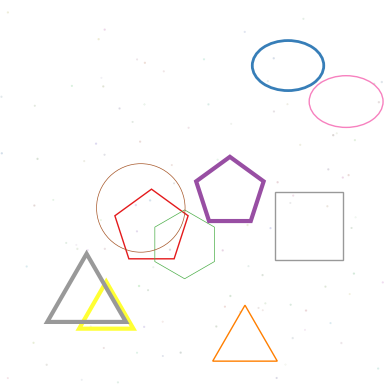[{"shape": "pentagon", "thickness": 1, "radius": 0.5, "center": [0.393, 0.409]}, {"shape": "oval", "thickness": 2, "radius": 0.46, "center": [0.748, 0.83]}, {"shape": "hexagon", "thickness": 0.5, "radius": 0.45, "center": [0.48, 0.365]}, {"shape": "pentagon", "thickness": 3, "radius": 0.46, "center": [0.597, 0.5]}, {"shape": "triangle", "thickness": 1, "radius": 0.48, "center": [0.636, 0.11]}, {"shape": "triangle", "thickness": 3, "radius": 0.41, "center": [0.276, 0.187]}, {"shape": "circle", "thickness": 0.5, "radius": 0.57, "center": [0.366, 0.46]}, {"shape": "oval", "thickness": 1, "radius": 0.48, "center": [0.899, 0.736]}, {"shape": "square", "thickness": 1, "radius": 0.44, "center": [0.802, 0.412]}, {"shape": "triangle", "thickness": 3, "radius": 0.59, "center": [0.225, 0.223]}]